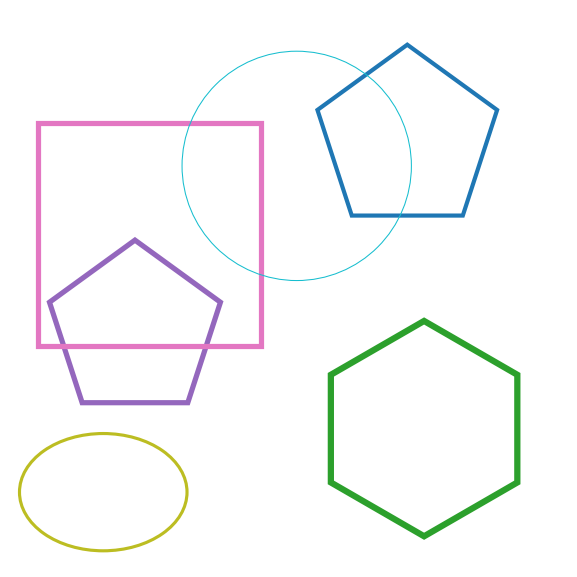[{"shape": "pentagon", "thickness": 2, "radius": 0.82, "center": [0.705, 0.758]}, {"shape": "hexagon", "thickness": 3, "radius": 0.93, "center": [0.734, 0.257]}, {"shape": "pentagon", "thickness": 2.5, "radius": 0.78, "center": [0.234, 0.428]}, {"shape": "square", "thickness": 2.5, "radius": 0.96, "center": [0.26, 0.593]}, {"shape": "oval", "thickness": 1.5, "radius": 0.73, "center": [0.179, 0.147]}, {"shape": "circle", "thickness": 0.5, "radius": 0.99, "center": [0.514, 0.712]}]